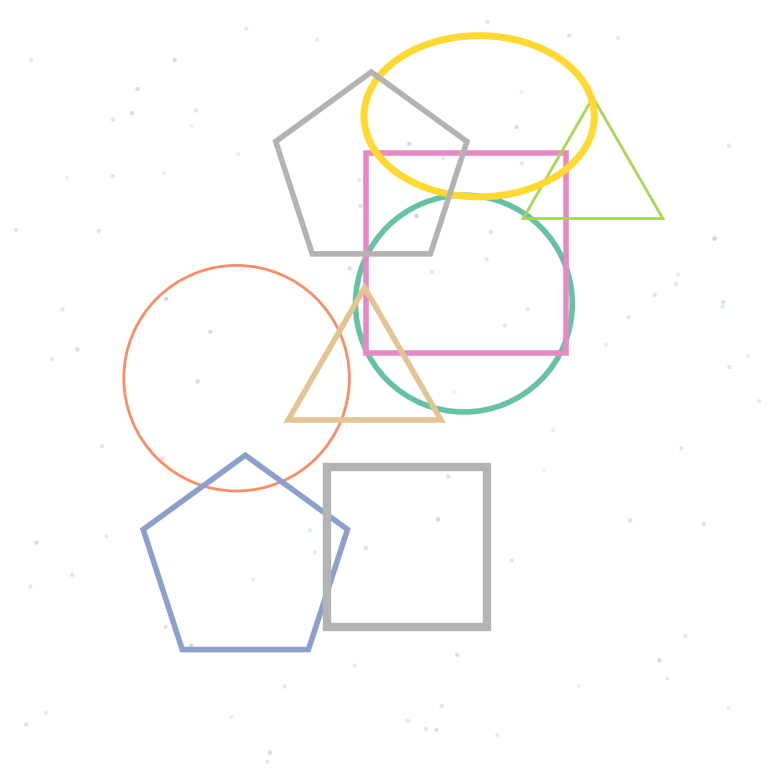[{"shape": "circle", "thickness": 2, "radius": 0.7, "center": [0.602, 0.606]}, {"shape": "circle", "thickness": 1, "radius": 0.73, "center": [0.307, 0.509]}, {"shape": "pentagon", "thickness": 2, "radius": 0.7, "center": [0.319, 0.269]}, {"shape": "square", "thickness": 2, "radius": 0.65, "center": [0.605, 0.672]}, {"shape": "triangle", "thickness": 1, "radius": 0.52, "center": [0.77, 0.769]}, {"shape": "oval", "thickness": 2.5, "radius": 0.75, "center": [0.622, 0.849]}, {"shape": "triangle", "thickness": 2, "radius": 0.57, "center": [0.474, 0.512]}, {"shape": "square", "thickness": 3, "radius": 0.52, "center": [0.528, 0.29]}, {"shape": "pentagon", "thickness": 2, "radius": 0.65, "center": [0.482, 0.776]}]